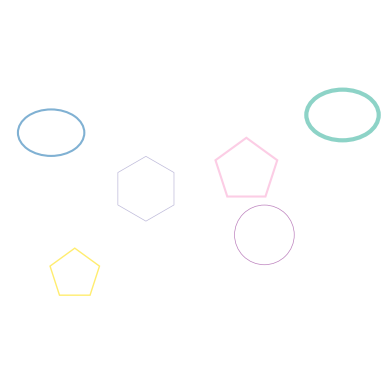[{"shape": "oval", "thickness": 3, "radius": 0.47, "center": [0.89, 0.701]}, {"shape": "hexagon", "thickness": 0.5, "radius": 0.42, "center": [0.379, 0.51]}, {"shape": "oval", "thickness": 1.5, "radius": 0.43, "center": [0.133, 0.655]}, {"shape": "pentagon", "thickness": 1.5, "radius": 0.42, "center": [0.64, 0.558]}, {"shape": "circle", "thickness": 0.5, "radius": 0.39, "center": [0.687, 0.39]}, {"shape": "pentagon", "thickness": 1, "radius": 0.34, "center": [0.194, 0.288]}]